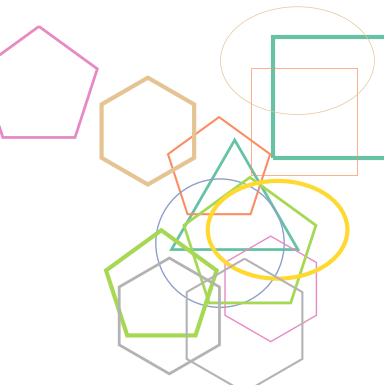[{"shape": "square", "thickness": 3, "radius": 0.78, "center": [0.866, 0.747]}, {"shape": "triangle", "thickness": 2, "radius": 0.95, "center": [0.61, 0.447]}, {"shape": "square", "thickness": 0.5, "radius": 0.69, "center": [0.79, 0.685]}, {"shape": "pentagon", "thickness": 1.5, "radius": 0.7, "center": [0.569, 0.556]}, {"shape": "circle", "thickness": 1, "radius": 0.83, "center": [0.571, 0.368]}, {"shape": "hexagon", "thickness": 1, "radius": 0.69, "center": [0.703, 0.25]}, {"shape": "pentagon", "thickness": 2, "radius": 0.8, "center": [0.101, 0.772]}, {"shape": "pentagon", "thickness": 2, "radius": 0.9, "center": [0.649, 0.359]}, {"shape": "pentagon", "thickness": 3, "radius": 0.75, "center": [0.419, 0.251]}, {"shape": "oval", "thickness": 3, "radius": 0.91, "center": [0.721, 0.403]}, {"shape": "hexagon", "thickness": 3, "radius": 0.69, "center": [0.384, 0.66]}, {"shape": "oval", "thickness": 0.5, "radius": 1.0, "center": [0.773, 0.843]}, {"shape": "hexagon", "thickness": 1.5, "radius": 0.87, "center": [0.635, 0.154]}, {"shape": "hexagon", "thickness": 2, "radius": 0.75, "center": [0.44, 0.179]}]